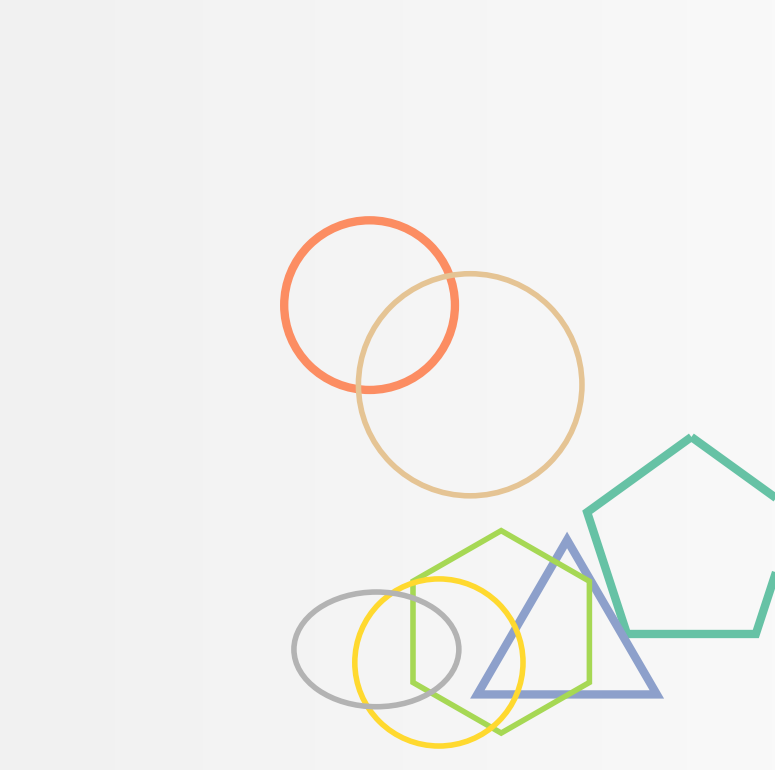[{"shape": "pentagon", "thickness": 3, "radius": 0.71, "center": [0.892, 0.291]}, {"shape": "circle", "thickness": 3, "radius": 0.55, "center": [0.477, 0.604]}, {"shape": "triangle", "thickness": 3, "radius": 0.67, "center": [0.732, 0.165]}, {"shape": "hexagon", "thickness": 2, "radius": 0.66, "center": [0.647, 0.179]}, {"shape": "circle", "thickness": 2, "radius": 0.54, "center": [0.566, 0.14]}, {"shape": "circle", "thickness": 2, "radius": 0.72, "center": [0.607, 0.5]}, {"shape": "oval", "thickness": 2, "radius": 0.53, "center": [0.486, 0.157]}]